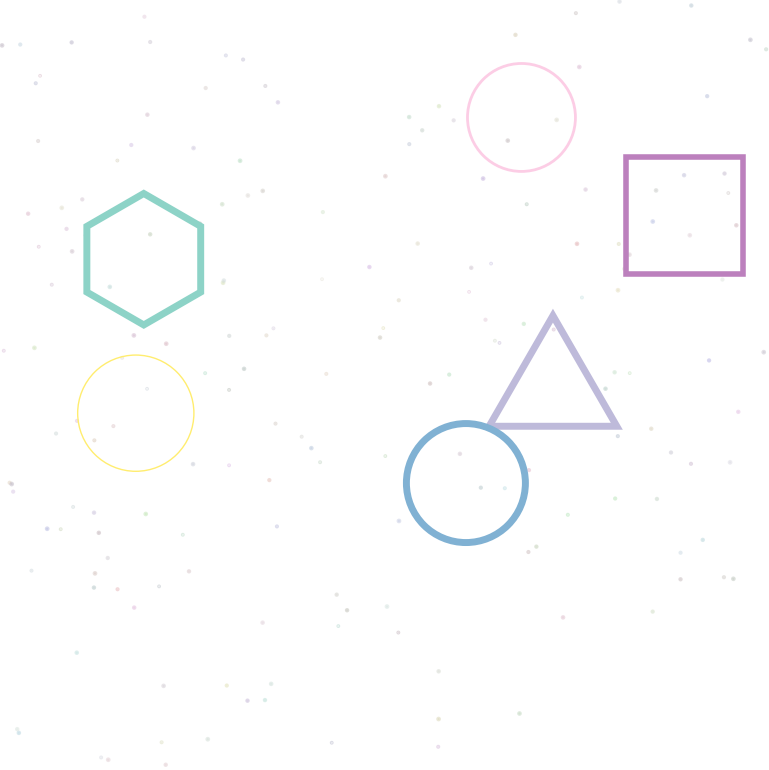[{"shape": "hexagon", "thickness": 2.5, "radius": 0.43, "center": [0.187, 0.663]}, {"shape": "triangle", "thickness": 2.5, "radius": 0.48, "center": [0.718, 0.494]}, {"shape": "circle", "thickness": 2.5, "radius": 0.39, "center": [0.605, 0.373]}, {"shape": "circle", "thickness": 1, "radius": 0.35, "center": [0.677, 0.847]}, {"shape": "square", "thickness": 2, "radius": 0.38, "center": [0.889, 0.72]}, {"shape": "circle", "thickness": 0.5, "radius": 0.38, "center": [0.176, 0.463]}]